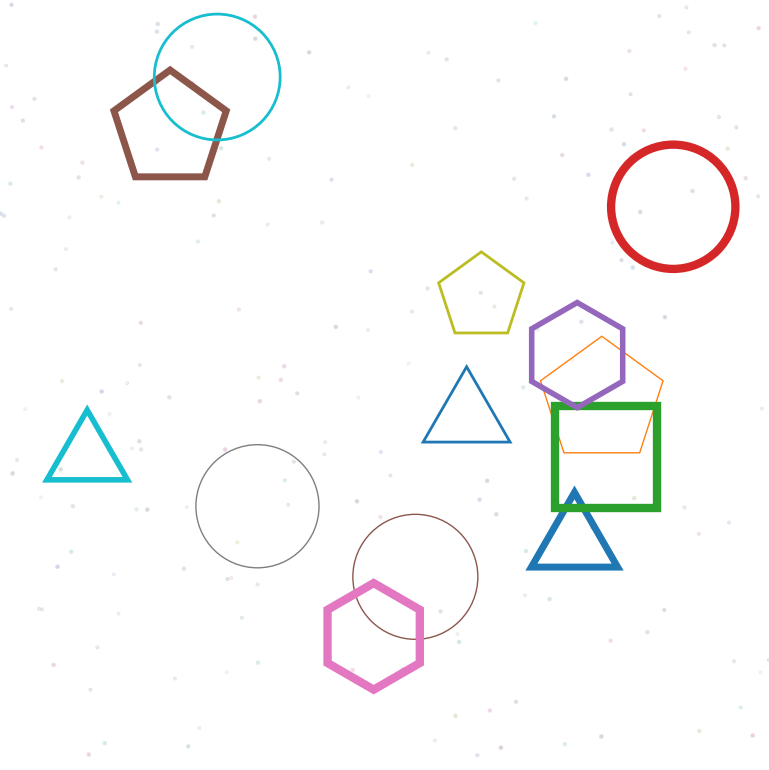[{"shape": "triangle", "thickness": 1, "radius": 0.33, "center": [0.606, 0.458]}, {"shape": "triangle", "thickness": 2.5, "radius": 0.32, "center": [0.746, 0.296]}, {"shape": "pentagon", "thickness": 0.5, "radius": 0.42, "center": [0.782, 0.48]}, {"shape": "square", "thickness": 3, "radius": 0.33, "center": [0.787, 0.407]}, {"shape": "circle", "thickness": 3, "radius": 0.4, "center": [0.874, 0.731]}, {"shape": "hexagon", "thickness": 2, "radius": 0.34, "center": [0.75, 0.539]}, {"shape": "circle", "thickness": 0.5, "radius": 0.41, "center": [0.539, 0.251]}, {"shape": "pentagon", "thickness": 2.5, "radius": 0.38, "center": [0.221, 0.832]}, {"shape": "hexagon", "thickness": 3, "radius": 0.35, "center": [0.485, 0.174]}, {"shape": "circle", "thickness": 0.5, "radius": 0.4, "center": [0.334, 0.343]}, {"shape": "pentagon", "thickness": 1, "radius": 0.29, "center": [0.625, 0.615]}, {"shape": "circle", "thickness": 1, "radius": 0.41, "center": [0.282, 0.9]}, {"shape": "triangle", "thickness": 2, "radius": 0.3, "center": [0.113, 0.407]}]